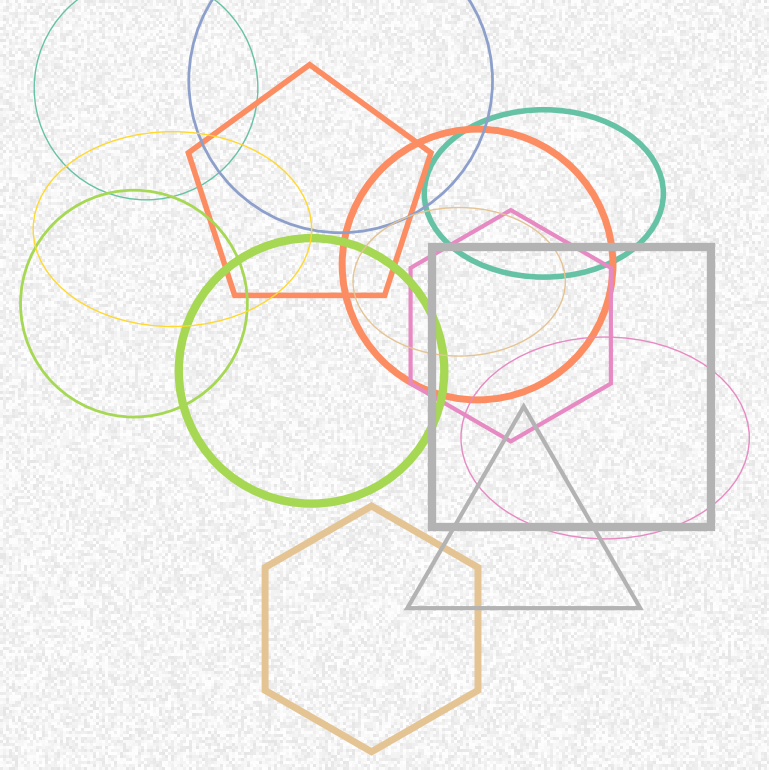[{"shape": "oval", "thickness": 2, "radius": 0.78, "center": [0.706, 0.749]}, {"shape": "circle", "thickness": 0.5, "radius": 0.73, "center": [0.19, 0.886]}, {"shape": "pentagon", "thickness": 2, "radius": 0.83, "center": [0.402, 0.75]}, {"shape": "circle", "thickness": 2.5, "radius": 0.88, "center": [0.62, 0.656]}, {"shape": "circle", "thickness": 1, "radius": 0.99, "center": [0.442, 0.895]}, {"shape": "oval", "thickness": 0.5, "radius": 0.94, "center": [0.786, 0.431]}, {"shape": "hexagon", "thickness": 1.5, "radius": 0.75, "center": [0.663, 0.577]}, {"shape": "circle", "thickness": 1, "radius": 0.74, "center": [0.174, 0.606]}, {"shape": "circle", "thickness": 3, "radius": 0.86, "center": [0.405, 0.518]}, {"shape": "oval", "thickness": 0.5, "radius": 0.9, "center": [0.224, 0.702]}, {"shape": "oval", "thickness": 0.5, "radius": 0.69, "center": [0.596, 0.634]}, {"shape": "hexagon", "thickness": 2.5, "radius": 0.8, "center": [0.483, 0.183]}, {"shape": "triangle", "thickness": 1.5, "radius": 0.87, "center": [0.68, 0.298]}, {"shape": "square", "thickness": 3, "radius": 0.91, "center": [0.742, 0.497]}]